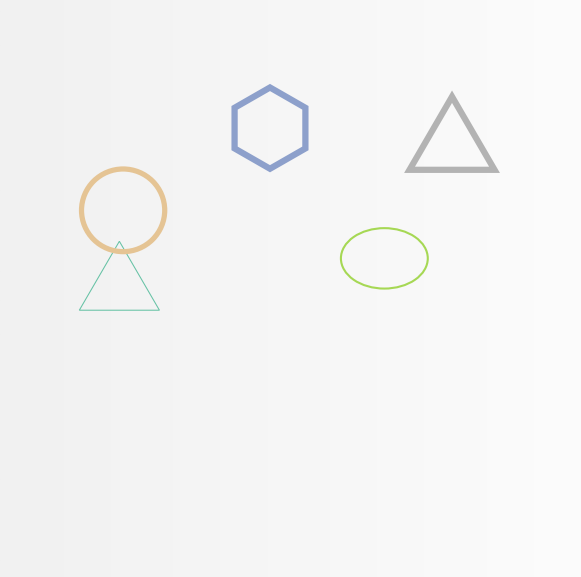[{"shape": "triangle", "thickness": 0.5, "radius": 0.4, "center": [0.205, 0.502]}, {"shape": "hexagon", "thickness": 3, "radius": 0.35, "center": [0.465, 0.777]}, {"shape": "oval", "thickness": 1, "radius": 0.37, "center": [0.661, 0.552]}, {"shape": "circle", "thickness": 2.5, "radius": 0.36, "center": [0.212, 0.635]}, {"shape": "triangle", "thickness": 3, "radius": 0.42, "center": [0.778, 0.747]}]